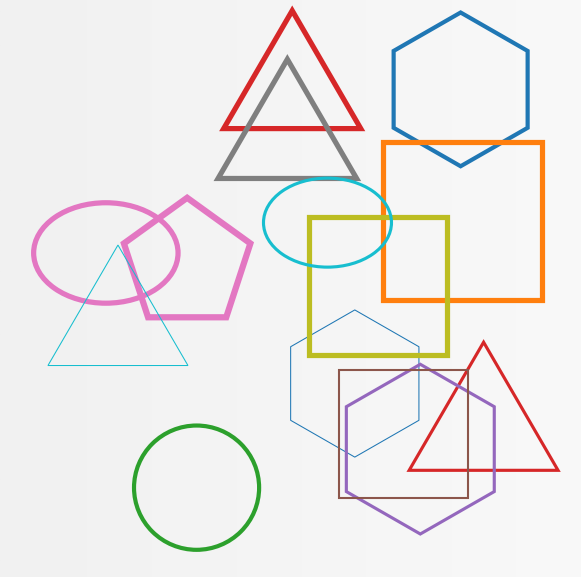[{"shape": "hexagon", "thickness": 0.5, "radius": 0.64, "center": [0.61, 0.335]}, {"shape": "hexagon", "thickness": 2, "radius": 0.67, "center": [0.792, 0.844]}, {"shape": "square", "thickness": 2.5, "radius": 0.69, "center": [0.796, 0.617]}, {"shape": "circle", "thickness": 2, "radius": 0.54, "center": [0.338, 0.155]}, {"shape": "triangle", "thickness": 2.5, "radius": 0.68, "center": [0.503, 0.845]}, {"shape": "triangle", "thickness": 1.5, "radius": 0.74, "center": [0.832, 0.259]}, {"shape": "hexagon", "thickness": 1.5, "radius": 0.73, "center": [0.723, 0.221]}, {"shape": "square", "thickness": 1, "radius": 0.55, "center": [0.695, 0.248]}, {"shape": "oval", "thickness": 2.5, "radius": 0.62, "center": [0.182, 0.561]}, {"shape": "pentagon", "thickness": 3, "radius": 0.57, "center": [0.322, 0.542]}, {"shape": "triangle", "thickness": 2.5, "radius": 0.69, "center": [0.494, 0.759]}, {"shape": "square", "thickness": 2.5, "radius": 0.6, "center": [0.65, 0.504]}, {"shape": "oval", "thickness": 1.5, "radius": 0.55, "center": [0.563, 0.614]}, {"shape": "triangle", "thickness": 0.5, "radius": 0.7, "center": [0.203, 0.436]}]